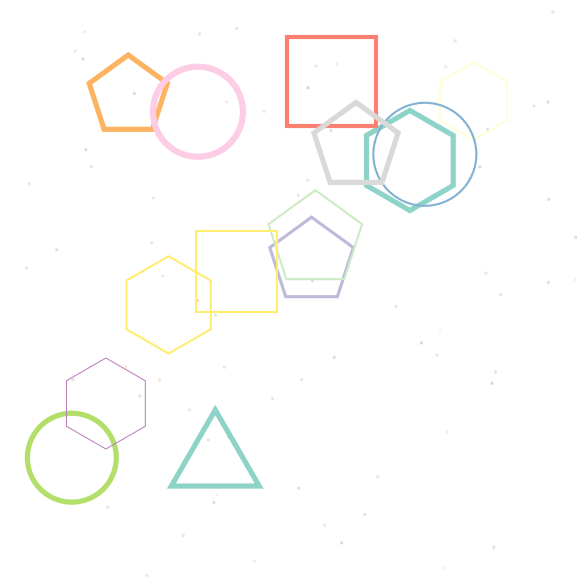[{"shape": "triangle", "thickness": 2.5, "radius": 0.44, "center": [0.373, 0.201]}, {"shape": "hexagon", "thickness": 2.5, "radius": 0.43, "center": [0.71, 0.721]}, {"shape": "hexagon", "thickness": 0.5, "radius": 0.34, "center": [0.82, 0.824]}, {"shape": "pentagon", "thickness": 1.5, "radius": 0.38, "center": [0.539, 0.547]}, {"shape": "square", "thickness": 2, "radius": 0.38, "center": [0.574, 0.858]}, {"shape": "circle", "thickness": 1, "radius": 0.45, "center": [0.736, 0.732]}, {"shape": "pentagon", "thickness": 2.5, "radius": 0.36, "center": [0.222, 0.833]}, {"shape": "circle", "thickness": 2.5, "radius": 0.38, "center": [0.124, 0.207]}, {"shape": "circle", "thickness": 3, "radius": 0.39, "center": [0.343, 0.806]}, {"shape": "pentagon", "thickness": 2.5, "radius": 0.38, "center": [0.617, 0.745]}, {"shape": "hexagon", "thickness": 0.5, "radius": 0.39, "center": [0.183, 0.3]}, {"shape": "pentagon", "thickness": 1, "radius": 0.43, "center": [0.546, 0.585]}, {"shape": "square", "thickness": 1, "radius": 0.35, "center": [0.41, 0.529]}, {"shape": "hexagon", "thickness": 1, "radius": 0.42, "center": [0.292, 0.471]}]